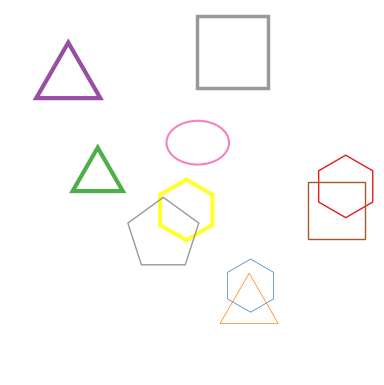[{"shape": "hexagon", "thickness": 1, "radius": 0.41, "center": [0.898, 0.516]}, {"shape": "hexagon", "thickness": 0.5, "radius": 0.34, "center": [0.651, 0.258]}, {"shape": "triangle", "thickness": 3, "radius": 0.38, "center": [0.254, 0.541]}, {"shape": "triangle", "thickness": 3, "radius": 0.48, "center": [0.177, 0.793]}, {"shape": "triangle", "thickness": 0.5, "radius": 0.44, "center": [0.647, 0.203]}, {"shape": "hexagon", "thickness": 3, "radius": 0.39, "center": [0.484, 0.455]}, {"shape": "square", "thickness": 1, "radius": 0.37, "center": [0.874, 0.453]}, {"shape": "oval", "thickness": 1.5, "radius": 0.41, "center": [0.514, 0.629]}, {"shape": "pentagon", "thickness": 1, "radius": 0.48, "center": [0.424, 0.391]}, {"shape": "square", "thickness": 2.5, "radius": 0.46, "center": [0.603, 0.865]}]